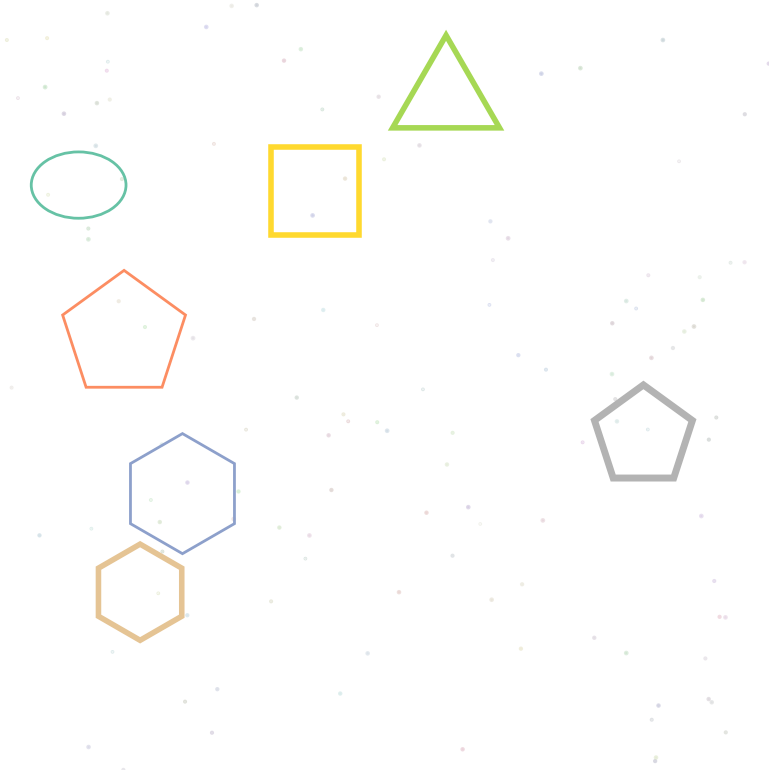[{"shape": "oval", "thickness": 1, "radius": 0.31, "center": [0.102, 0.76]}, {"shape": "pentagon", "thickness": 1, "radius": 0.42, "center": [0.161, 0.565]}, {"shape": "hexagon", "thickness": 1, "radius": 0.39, "center": [0.237, 0.359]}, {"shape": "triangle", "thickness": 2, "radius": 0.4, "center": [0.579, 0.874]}, {"shape": "square", "thickness": 2, "radius": 0.29, "center": [0.409, 0.752]}, {"shape": "hexagon", "thickness": 2, "radius": 0.31, "center": [0.182, 0.231]}, {"shape": "pentagon", "thickness": 2.5, "radius": 0.33, "center": [0.836, 0.433]}]